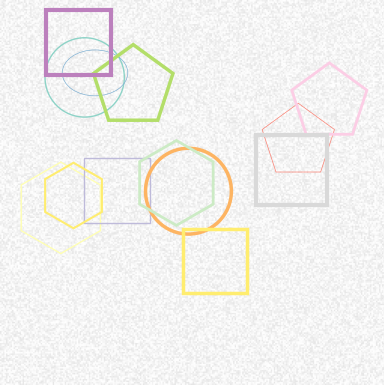[{"shape": "circle", "thickness": 1, "radius": 0.52, "center": [0.22, 0.799]}, {"shape": "hexagon", "thickness": 1, "radius": 0.59, "center": [0.158, 0.46]}, {"shape": "square", "thickness": 1, "radius": 0.43, "center": [0.303, 0.505]}, {"shape": "pentagon", "thickness": 0.5, "radius": 0.49, "center": [0.775, 0.633]}, {"shape": "oval", "thickness": 0.5, "radius": 0.43, "center": [0.247, 0.811]}, {"shape": "circle", "thickness": 2.5, "radius": 0.56, "center": [0.489, 0.503]}, {"shape": "pentagon", "thickness": 2.5, "radius": 0.54, "center": [0.346, 0.776]}, {"shape": "pentagon", "thickness": 2, "radius": 0.51, "center": [0.855, 0.734]}, {"shape": "square", "thickness": 3, "radius": 0.46, "center": [0.757, 0.559]}, {"shape": "square", "thickness": 3, "radius": 0.43, "center": [0.204, 0.889]}, {"shape": "hexagon", "thickness": 2, "radius": 0.55, "center": [0.458, 0.525]}, {"shape": "hexagon", "thickness": 1.5, "radius": 0.43, "center": [0.191, 0.492]}, {"shape": "square", "thickness": 2.5, "radius": 0.41, "center": [0.559, 0.322]}]